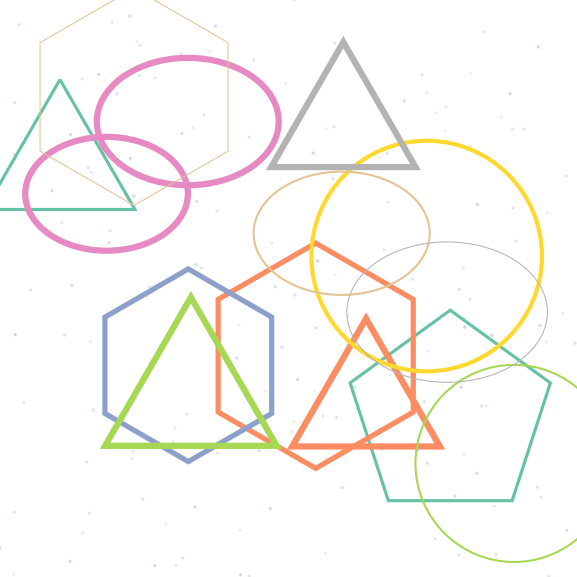[{"shape": "triangle", "thickness": 1.5, "radius": 0.75, "center": [0.104, 0.711]}, {"shape": "pentagon", "thickness": 1.5, "radius": 0.91, "center": [0.78, 0.28]}, {"shape": "triangle", "thickness": 3, "radius": 0.74, "center": [0.634, 0.3]}, {"shape": "hexagon", "thickness": 2.5, "radius": 0.98, "center": [0.547, 0.383]}, {"shape": "hexagon", "thickness": 2.5, "radius": 0.83, "center": [0.326, 0.367]}, {"shape": "oval", "thickness": 3, "radius": 0.7, "center": [0.185, 0.664]}, {"shape": "oval", "thickness": 3, "radius": 0.79, "center": [0.325, 0.789]}, {"shape": "triangle", "thickness": 3, "radius": 0.86, "center": [0.331, 0.313]}, {"shape": "circle", "thickness": 1, "radius": 0.85, "center": [0.89, 0.197]}, {"shape": "circle", "thickness": 2, "radius": 1.0, "center": [0.739, 0.556]}, {"shape": "oval", "thickness": 1, "radius": 0.76, "center": [0.592, 0.595]}, {"shape": "hexagon", "thickness": 0.5, "radius": 0.94, "center": [0.232, 0.831]}, {"shape": "triangle", "thickness": 3, "radius": 0.72, "center": [0.595, 0.782]}, {"shape": "oval", "thickness": 0.5, "radius": 0.87, "center": [0.774, 0.459]}]